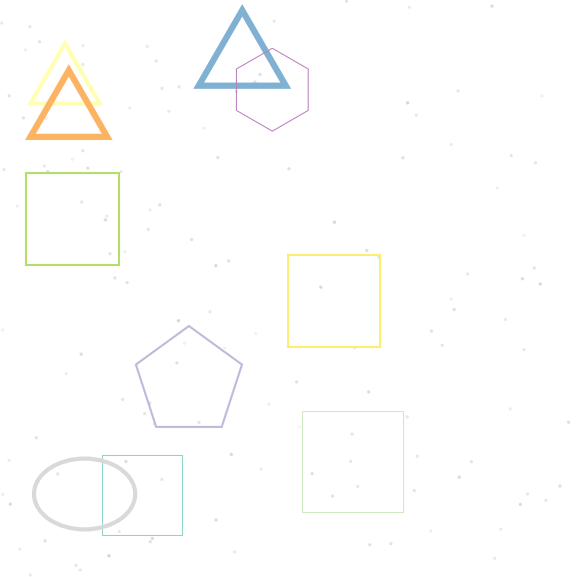[{"shape": "square", "thickness": 0.5, "radius": 0.35, "center": [0.246, 0.142]}, {"shape": "triangle", "thickness": 2, "radius": 0.35, "center": [0.113, 0.854]}, {"shape": "pentagon", "thickness": 1, "radius": 0.48, "center": [0.327, 0.338]}, {"shape": "triangle", "thickness": 3, "radius": 0.44, "center": [0.419, 0.894]}, {"shape": "triangle", "thickness": 3, "radius": 0.38, "center": [0.119, 0.8]}, {"shape": "square", "thickness": 1, "radius": 0.4, "center": [0.125, 0.62]}, {"shape": "oval", "thickness": 2, "radius": 0.44, "center": [0.146, 0.144]}, {"shape": "hexagon", "thickness": 0.5, "radius": 0.36, "center": [0.472, 0.844]}, {"shape": "square", "thickness": 0.5, "radius": 0.44, "center": [0.61, 0.2]}, {"shape": "square", "thickness": 1, "radius": 0.4, "center": [0.578, 0.478]}]